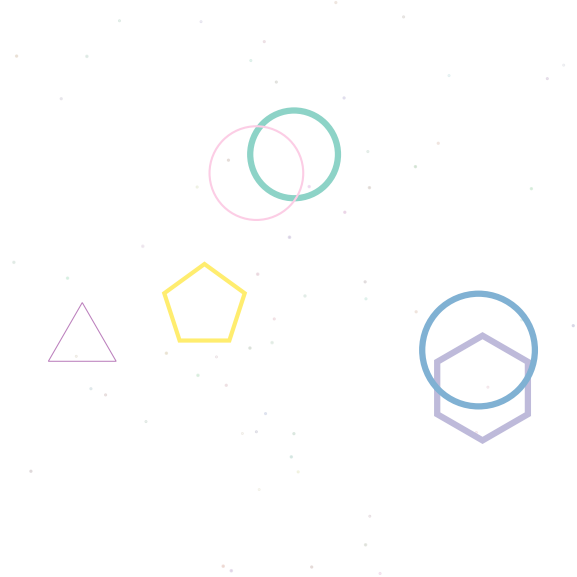[{"shape": "circle", "thickness": 3, "radius": 0.38, "center": [0.509, 0.732]}, {"shape": "hexagon", "thickness": 3, "radius": 0.45, "center": [0.836, 0.327]}, {"shape": "circle", "thickness": 3, "radius": 0.49, "center": [0.829, 0.393]}, {"shape": "circle", "thickness": 1, "radius": 0.41, "center": [0.444, 0.699]}, {"shape": "triangle", "thickness": 0.5, "radius": 0.34, "center": [0.142, 0.407]}, {"shape": "pentagon", "thickness": 2, "radius": 0.37, "center": [0.354, 0.469]}]